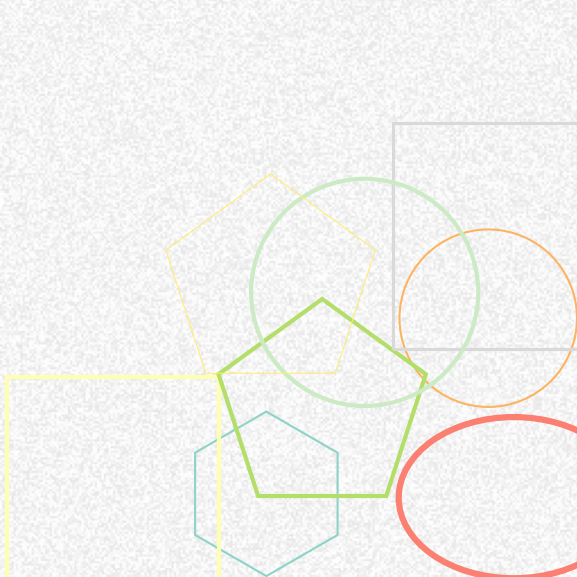[{"shape": "hexagon", "thickness": 1, "radius": 0.71, "center": [0.461, 0.144]}, {"shape": "square", "thickness": 2, "radius": 0.92, "center": [0.196, 0.163]}, {"shape": "oval", "thickness": 3, "radius": 1.0, "center": [0.89, 0.137]}, {"shape": "circle", "thickness": 1, "radius": 0.77, "center": [0.845, 0.448]}, {"shape": "pentagon", "thickness": 2, "radius": 0.94, "center": [0.558, 0.293]}, {"shape": "square", "thickness": 1.5, "radius": 0.98, "center": [0.876, 0.59]}, {"shape": "circle", "thickness": 2, "radius": 0.98, "center": [0.631, 0.493]}, {"shape": "pentagon", "thickness": 0.5, "radius": 0.95, "center": [0.468, 0.507]}]